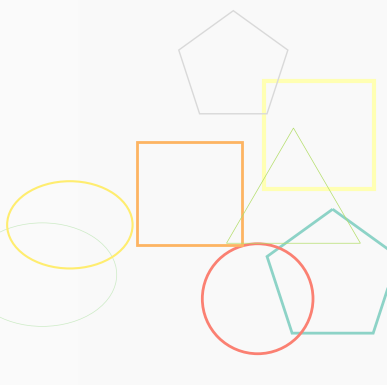[{"shape": "pentagon", "thickness": 2, "radius": 0.89, "center": [0.858, 0.279]}, {"shape": "square", "thickness": 3, "radius": 0.71, "center": [0.823, 0.649]}, {"shape": "circle", "thickness": 2, "radius": 0.71, "center": [0.665, 0.224]}, {"shape": "square", "thickness": 2, "radius": 0.67, "center": [0.489, 0.497]}, {"shape": "triangle", "thickness": 0.5, "radius": 1.0, "center": [0.757, 0.468]}, {"shape": "pentagon", "thickness": 1, "radius": 0.74, "center": [0.602, 0.824]}, {"shape": "oval", "thickness": 0.5, "radius": 0.96, "center": [0.109, 0.287]}, {"shape": "oval", "thickness": 1.5, "radius": 0.81, "center": [0.18, 0.416]}]